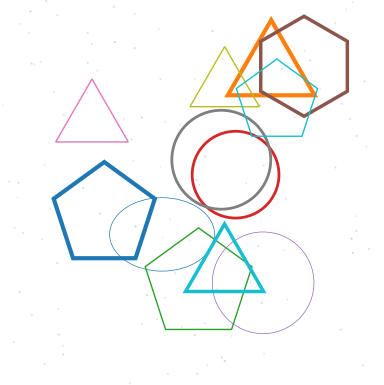[{"shape": "pentagon", "thickness": 3, "radius": 0.69, "center": [0.271, 0.441]}, {"shape": "oval", "thickness": 0.5, "radius": 0.68, "center": [0.421, 0.391]}, {"shape": "triangle", "thickness": 3, "radius": 0.65, "center": [0.704, 0.818]}, {"shape": "pentagon", "thickness": 1, "radius": 0.73, "center": [0.516, 0.262]}, {"shape": "circle", "thickness": 2, "radius": 0.56, "center": [0.612, 0.546]}, {"shape": "circle", "thickness": 0.5, "radius": 0.66, "center": [0.683, 0.265]}, {"shape": "hexagon", "thickness": 2.5, "radius": 0.65, "center": [0.79, 0.828]}, {"shape": "triangle", "thickness": 1, "radius": 0.54, "center": [0.239, 0.686]}, {"shape": "circle", "thickness": 2, "radius": 0.64, "center": [0.575, 0.585]}, {"shape": "triangle", "thickness": 1, "radius": 0.52, "center": [0.584, 0.775]}, {"shape": "pentagon", "thickness": 1, "radius": 0.55, "center": [0.719, 0.736]}, {"shape": "triangle", "thickness": 2.5, "radius": 0.58, "center": [0.583, 0.301]}]